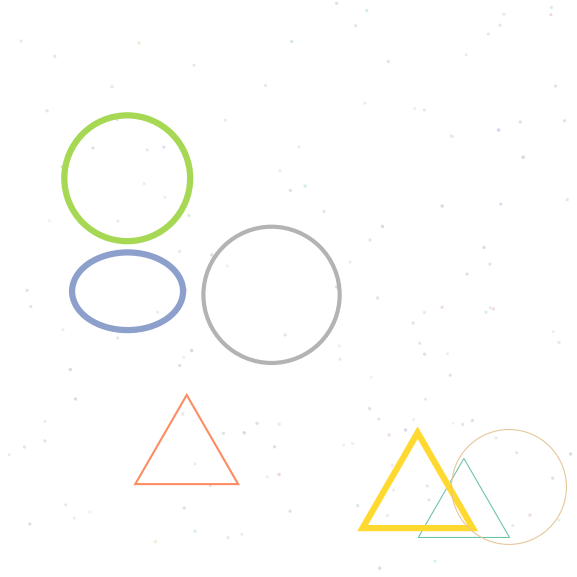[{"shape": "triangle", "thickness": 0.5, "radius": 0.46, "center": [0.803, 0.114]}, {"shape": "triangle", "thickness": 1, "radius": 0.51, "center": [0.323, 0.212]}, {"shape": "oval", "thickness": 3, "radius": 0.48, "center": [0.221, 0.495]}, {"shape": "circle", "thickness": 3, "radius": 0.54, "center": [0.22, 0.69]}, {"shape": "triangle", "thickness": 3, "radius": 0.55, "center": [0.723, 0.14]}, {"shape": "circle", "thickness": 0.5, "radius": 0.5, "center": [0.881, 0.156]}, {"shape": "circle", "thickness": 2, "radius": 0.59, "center": [0.47, 0.489]}]